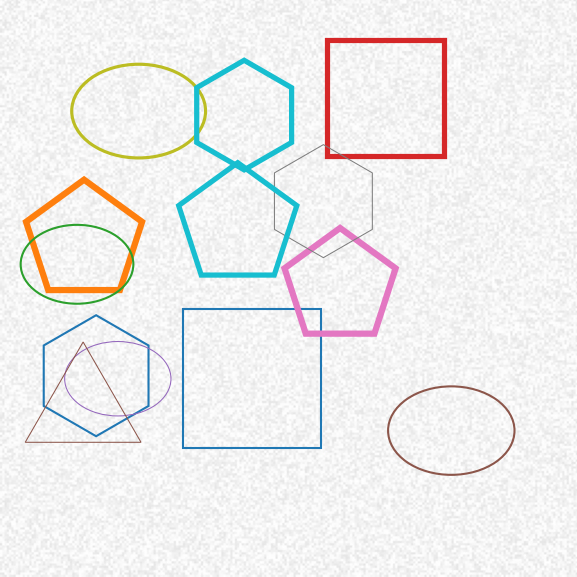[{"shape": "hexagon", "thickness": 1, "radius": 0.52, "center": [0.166, 0.349]}, {"shape": "square", "thickness": 1, "radius": 0.6, "center": [0.436, 0.343]}, {"shape": "pentagon", "thickness": 3, "radius": 0.53, "center": [0.146, 0.582]}, {"shape": "oval", "thickness": 1, "radius": 0.49, "center": [0.133, 0.541]}, {"shape": "square", "thickness": 2.5, "radius": 0.5, "center": [0.667, 0.829]}, {"shape": "oval", "thickness": 0.5, "radius": 0.46, "center": [0.204, 0.343]}, {"shape": "triangle", "thickness": 0.5, "radius": 0.58, "center": [0.144, 0.291]}, {"shape": "oval", "thickness": 1, "radius": 0.55, "center": [0.781, 0.253]}, {"shape": "pentagon", "thickness": 3, "radius": 0.51, "center": [0.589, 0.503]}, {"shape": "hexagon", "thickness": 0.5, "radius": 0.49, "center": [0.56, 0.651]}, {"shape": "oval", "thickness": 1.5, "radius": 0.58, "center": [0.24, 0.807]}, {"shape": "hexagon", "thickness": 2.5, "radius": 0.47, "center": [0.423, 0.8]}, {"shape": "pentagon", "thickness": 2.5, "radius": 0.54, "center": [0.412, 0.61]}]